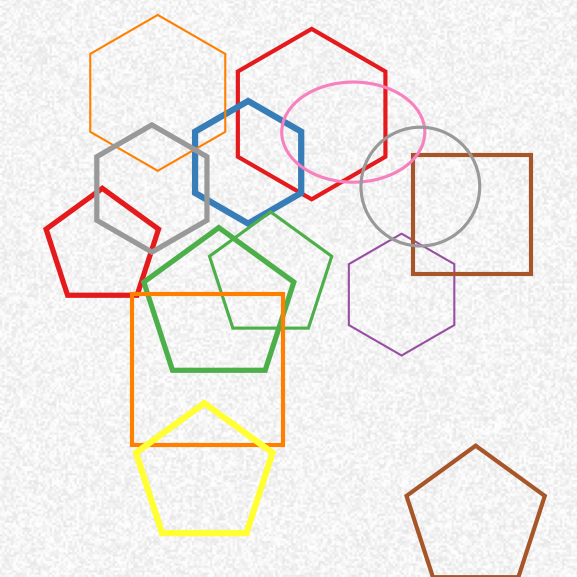[{"shape": "hexagon", "thickness": 2, "radius": 0.74, "center": [0.54, 0.802]}, {"shape": "pentagon", "thickness": 2.5, "radius": 0.51, "center": [0.177, 0.571]}, {"shape": "hexagon", "thickness": 3, "radius": 0.53, "center": [0.43, 0.718]}, {"shape": "pentagon", "thickness": 2.5, "radius": 0.68, "center": [0.379, 0.468]}, {"shape": "pentagon", "thickness": 1.5, "radius": 0.56, "center": [0.469, 0.521]}, {"shape": "hexagon", "thickness": 1, "radius": 0.53, "center": [0.695, 0.489]}, {"shape": "square", "thickness": 2, "radius": 0.66, "center": [0.359, 0.359]}, {"shape": "hexagon", "thickness": 1, "radius": 0.67, "center": [0.273, 0.838]}, {"shape": "pentagon", "thickness": 3, "radius": 0.62, "center": [0.354, 0.177]}, {"shape": "pentagon", "thickness": 2, "radius": 0.63, "center": [0.824, 0.102]}, {"shape": "square", "thickness": 2, "radius": 0.51, "center": [0.817, 0.628]}, {"shape": "oval", "thickness": 1.5, "radius": 0.62, "center": [0.612, 0.77]}, {"shape": "circle", "thickness": 1.5, "radius": 0.51, "center": [0.728, 0.676]}, {"shape": "hexagon", "thickness": 2.5, "radius": 0.55, "center": [0.263, 0.673]}]